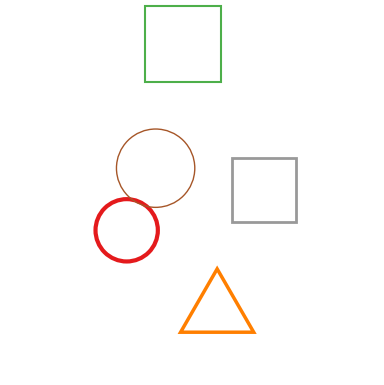[{"shape": "circle", "thickness": 3, "radius": 0.4, "center": [0.329, 0.402]}, {"shape": "square", "thickness": 1.5, "radius": 0.49, "center": [0.474, 0.885]}, {"shape": "triangle", "thickness": 2.5, "radius": 0.55, "center": [0.564, 0.192]}, {"shape": "circle", "thickness": 1, "radius": 0.51, "center": [0.404, 0.563]}, {"shape": "square", "thickness": 2, "radius": 0.42, "center": [0.687, 0.506]}]